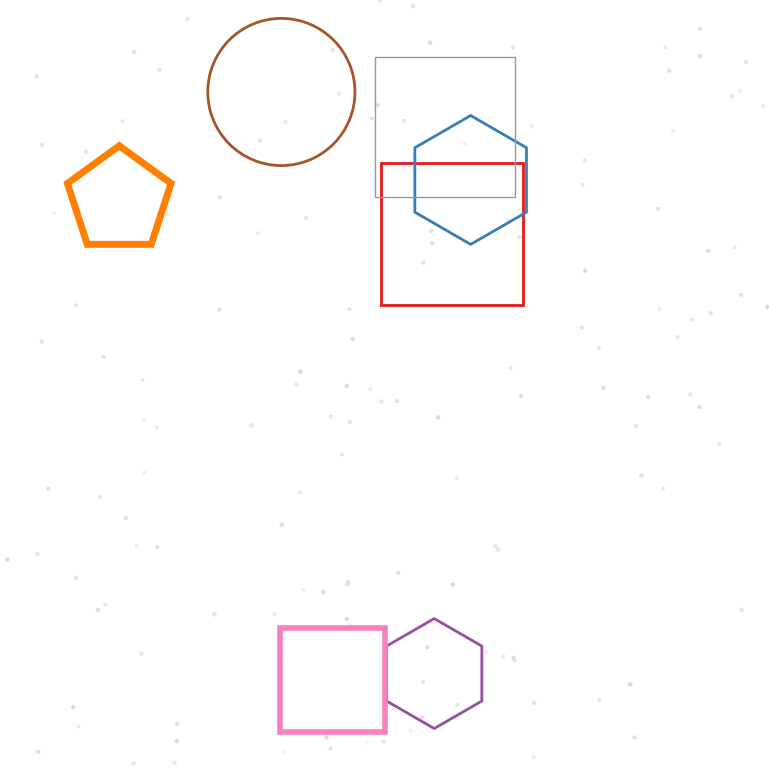[{"shape": "square", "thickness": 1, "radius": 0.46, "center": [0.587, 0.696]}, {"shape": "hexagon", "thickness": 1, "radius": 0.42, "center": [0.611, 0.766]}, {"shape": "hexagon", "thickness": 1, "radius": 0.36, "center": [0.564, 0.125]}, {"shape": "pentagon", "thickness": 2.5, "radius": 0.35, "center": [0.155, 0.74]}, {"shape": "circle", "thickness": 1, "radius": 0.48, "center": [0.365, 0.881]}, {"shape": "square", "thickness": 2, "radius": 0.34, "center": [0.432, 0.117]}, {"shape": "square", "thickness": 0.5, "radius": 0.46, "center": [0.578, 0.835]}]